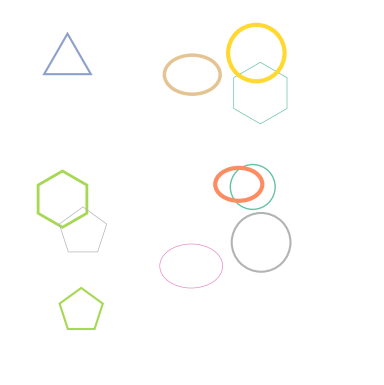[{"shape": "hexagon", "thickness": 0.5, "radius": 0.4, "center": [0.676, 0.758]}, {"shape": "circle", "thickness": 1, "radius": 0.29, "center": [0.656, 0.514]}, {"shape": "oval", "thickness": 3, "radius": 0.31, "center": [0.62, 0.521]}, {"shape": "triangle", "thickness": 1.5, "radius": 0.35, "center": [0.175, 0.842]}, {"shape": "oval", "thickness": 0.5, "radius": 0.41, "center": [0.497, 0.309]}, {"shape": "hexagon", "thickness": 2, "radius": 0.37, "center": [0.162, 0.483]}, {"shape": "pentagon", "thickness": 1.5, "radius": 0.29, "center": [0.211, 0.193]}, {"shape": "circle", "thickness": 3, "radius": 0.37, "center": [0.666, 0.862]}, {"shape": "oval", "thickness": 2.5, "radius": 0.36, "center": [0.499, 0.806]}, {"shape": "pentagon", "thickness": 0.5, "radius": 0.32, "center": [0.216, 0.398]}, {"shape": "circle", "thickness": 1.5, "radius": 0.38, "center": [0.678, 0.37]}]